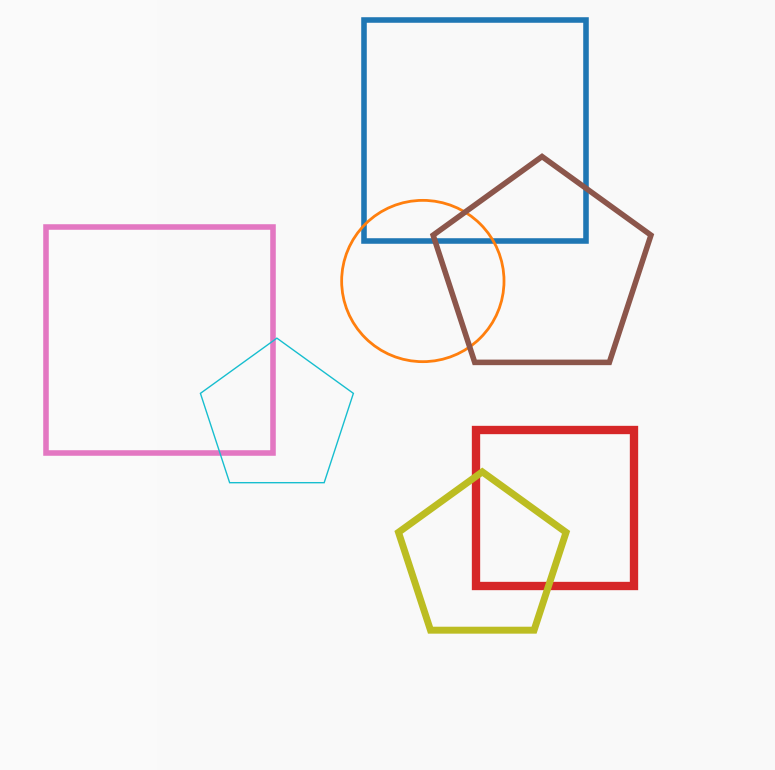[{"shape": "square", "thickness": 2, "radius": 0.72, "center": [0.613, 0.831]}, {"shape": "circle", "thickness": 1, "radius": 0.52, "center": [0.546, 0.635]}, {"shape": "square", "thickness": 3, "radius": 0.51, "center": [0.716, 0.34]}, {"shape": "pentagon", "thickness": 2, "radius": 0.74, "center": [0.699, 0.649]}, {"shape": "square", "thickness": 2, "radius": 0.73, "center": [0.206, 0.558]}, {"shape": "pentagon", "thickness": 2.5, "radius": 0.57, "center": [0.622, 0.274]}, {"shape": "pentagon", "thickness": 0.5, "radius": 0.52, "center": [0.357, 0.457]}]